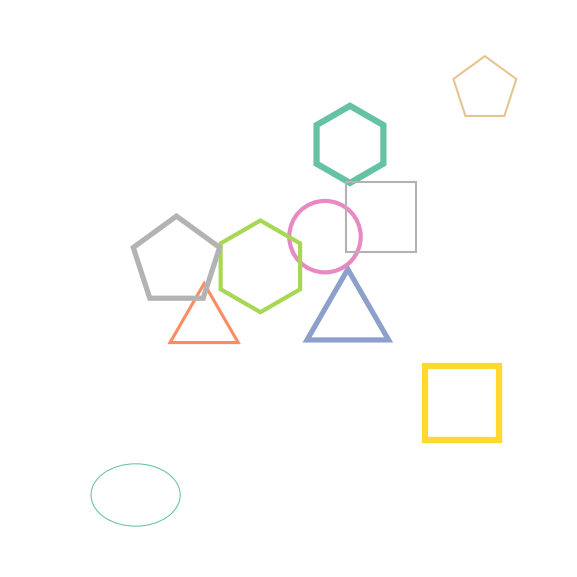[{"shape": "oval", "thickness": 0.5, "radius": 0.39, "center": [0.235, 0.142]}, {"shape": "hexagon", "thickness": 3, "radius": 0.33, "center": [0.606, 0.749]}, {"shape": "triangle", "thickness": 1.5, "radius": 0.34, "center": [0.353, 0.44]}, {"shape": "triangle", "thickness": 2.5, "radius": 0.41, "center": [0.602, 0.451]}, {"shape": "circle", "thickness": 2, "radius": 0.31, "center": [0.563, 0.589]}, {"shape": "hexagon", "thickness": 2, "radius": 0.4, "center": [0.451, 0.538]}, {"shape": "square", "thickness": 3, "radius": 0.32, "center": [0.801, 0.302]}, {"shape": "pentagon", "thickness": 1, "radius": 0.29, "center": [0.84, 0.845]}, {"shape": "pentagon", "thickness": 2.5, "radius": 0.39, "center": [0.306, 0.546]}, {"shape": "square", "thickness": 1, "radius": 0.3, "center": [0.659, 0.623]}]